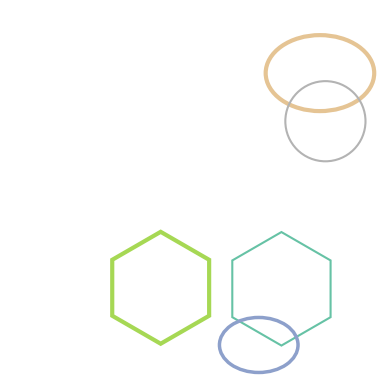[{"shape": "hexagon", "thickness": 1.5, "radius": 0.74, "center": [0.731, 0.25]}, {"shape": "oval", "thickness": 2.5, "radius": 0.51, "center": [0.672, 0.104]}, {"shape": "hexagon", "thickness": 3, "radius": 0.73, "center": [0.417, 0.253]}, {"shape": "oval", "thickness": 3, "radius": 0.7, "center": [0.831, 0.81]}, {"shape": "circle", "thickness": 1.5, "radius": 0.52, "center": [0.845, 0.685]}]